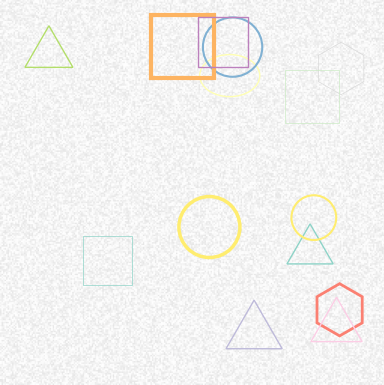[{"shape": "square", "thickness": 0.5, "radius": 0.32, "center": [0.279, 0.323]}, {"shape": "triangle", "thickness": 1, "radius": 0.35, "center": [0.805, 0.349]}, {"shape": "oval", "thickness": 1, "radius": 0.39, "center": [0.597, 0.804]}, {"shape": "triangle", "thickness": 1, "radius": 0.42, "center": [0.66, 0.136]}, {"shape": "hexagon", "thickness": 2, "radius": 0.34, "center": [0.882, 0.195]}, {"shape": "circle", "thickness": 1.5, "radius": 0.39, "center": [0.604, 0.878]}, {"shape": "square", "thickness": 3, "radius": 0.41, "center": [0.473, 0.88]}, {"shape": "triangle", "thickness": 1, "radius": 0.36, "center": [0.127, 0.861]}, {"shape": "triangle", "thickness": 1, "radius": 0.38, "center": [0.874, 0.151]}, {"shape": "hexagon", "thickness": 0.5, "radius": 0.34, "center": [0.886, 0.822]}, {"shape": "square", "thickness": 1, "radius": 0.33, "center": [0.579, 0.892]}, {"shape": "square", "thickness": 0.5, "radius": 0.35, "center": [0.811, 0.749]}, {"shape": "circle", "thickness": 2.5, "radius": 0.4, "center": [0.544, 0.41]}, {"shape": "circle", "thickness": 1.5, "radius": 0.29, "center": [0.815, 0.435]}]